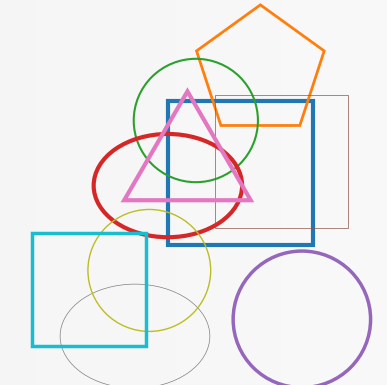[{"shape": "square", "thickness": 3, "radius": 0.94, "center": [0.62, 0.551]}, {"shape": "pentagon", "thickness": 2, "radius": 0.87, "center": [0.672, 0.814]}, {"shape": "circle", "thickness": 1.5, "radius": 0.8, "center": [0.505, 0.687]}, {"shape": "oval", "thickness": 3, "radius": 0.96, "center": [0.433, 0.518]}, {"shape": "circle", "thickness": 2.5, "radius": 0.89, "center": [0.779, 0.171]}, {"shape": "square", "thickness": 0.5, "radius": 0.86, "center": [0.727, 0.58]}, {"shape": "triangle", "thickness": 3, "radius": 0.94, "center": [0.484, 0.574]}, {"shape": "oval", "thickness": 0.5, "radius": 0.97, "center": [0.348, 0.127]}, {"shape": "circle", "thickness": 1, "radius": 0.79, "center": [0.385, 0.298]}, {"shape": "square", "thickness": 2.5, "radius": 0.74, "center": [0.229, 0.248]}]